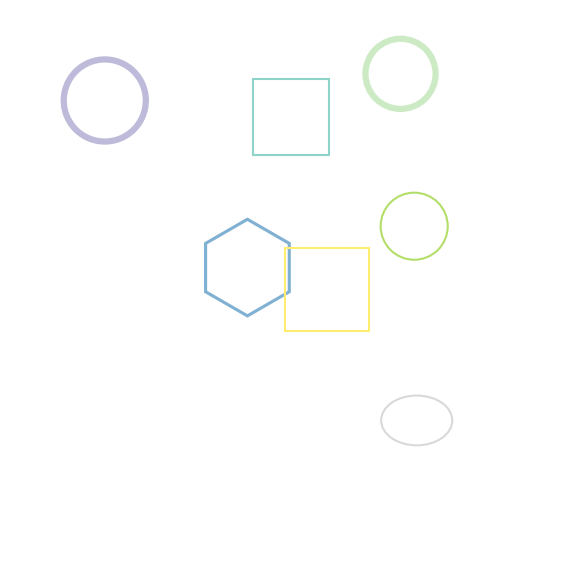[{"shape": "square", "thickness": 1, "radius": 0.33, "center": [0.503, 0.797]}, {"shape": "circle", "thickness": 3, "radius": 0.36, "center": [0.181, 0.825]}, {"shape": "hexagon", "thickness": 1.5, "radius": 0.42, "center": [0.428, 0.536]}, {"shape": "circle", "thickness": 1, "radius": 0.29, "center": [0.717, 0.607]}, {"shape": "oval", "thickness": 1, "radius": 0.31, "center": [0.722, 0.271]}, {"shape": "circle", "thickness": 3, "radius": 0.3, "center": [0.694, 0.871]}, {"shape": "square", "thickness": 1, "radius": 0.36, "center": [0.566, 0.498]}]